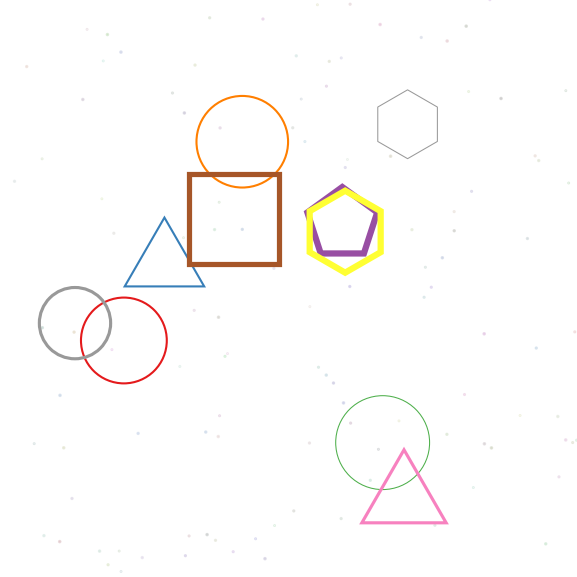[{"shape": "circle", "thickness": 1, "radius": 0.37, "center": [0.215, 0.41]}, {"shape": "triangle", "thickness": 1, "radius": 0.4, "center": [0.285, 0.543]}, {"shape": "circle", "thickness": 0.5, "radius": 0.41, "center": [0.663, 0.233]}, {"shape": "pentagon", "thickness": 3, "radius": 0.32, "center": [0.593, 0.612]}, {"shape": "circle", "thickness": 1, "radius": 0.4, "center": [0.42, 0.754]}, {"shape": "hexagon", "thickness": 3, "radius": 0.35, "center": [0.598, 0.598]}, {"shape": "square", "thickness": 2.5, "radius": 0.39, "center": [0.405, 0.62]}, {"shape": "triangle", "thickness": 1.5, "radius": 0.42, "center": [0.7, 0.136]}, {"shape": "hexagon", "thickness": 0.5, "radius": 0.3, "center": [0.706, 0.784]}, {"shape": "circle", "thickness": 1.5, "radius": 0.31, "center": [0.13, 0.44]}]